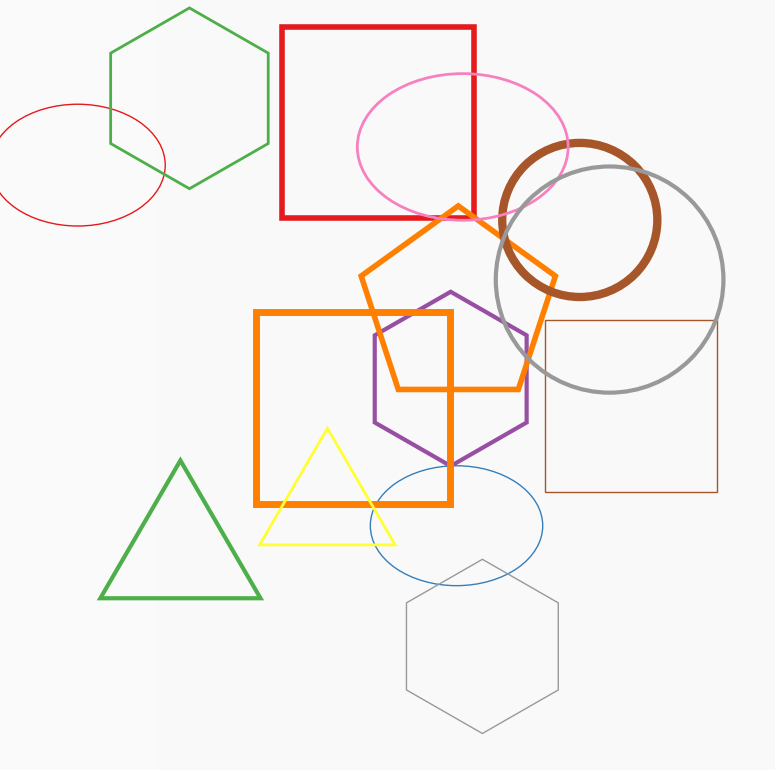[{"shape": "oval", "thickness": 0.5, "radius": 0.56, "center": [0.1, 0.786]}, {"shape": "square", "thickness": 2, "radius": 0.62, "center": [0.488, 0.841]}, {"shape": "oval", "thickness": 0.5, "radius": 0.56, "center": [0.589, 0.317]}, {"shape": "hexagon", "thickness": 1, "radius": 0.59, "center": [0.244, 0.872]}, {"shape": "triangle", "thickness": 1.5, "radius": 0.6, "center": [0.233, 0.283]}, {"shape": "hexagon", "thickness": 1.5, "radius": 0.57, "center": [0.582, 0.508]}, {"shape": "square", "thickness": 2.5, "radius": 0.62, "center": [0.456, 0.47]}, {"shape": "pentagon", "thickness": 2, "radius": 0.66, "center": [0.591, 0.601]}, {"shape": "triangle", "thickness": 1, "radius": 0.5, "center": [0.422, 0.343]}, {"shape": "circle", "thickness": 3, "radius": 0.5, "center": [0.748, 0.714]}, {"shape": "square", "thickness": 0.5, "radius": 0.56, "center": [0.814, 0.473]}, {"shape": "oval", "thickness": 1, "radius": 0.68, "center": [0.597, 0.809]}, {"shape": "circle", "thickness": 1.5, "radius": 0.73, "center": [0.787, 0.637]}, {"shape": "hexagon", "thickness": 0.5, "radius": 0.57, "center": [0.622, 0.161]}]